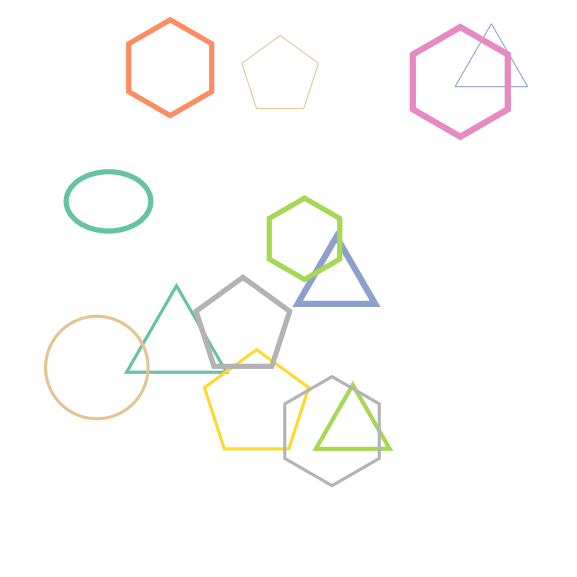[{"shape": "oval", "thickness": 2.5, "radius": 0.37, "center": [0.188, 0.65]}, {"shape": "triangle", "thickness": 1.5, "radius": 0.5, "center": [0.306, 0.404]}, {"shape": "hexagon", "thickness": 2.5, "radius": 0.41, "center": [0.295, 0.882]}, {"shape": "triangle", "thickness": 3, "radius": 0.39, "center": [0.583, 0.512]}, {"shape": "triangle", "thickness": 0.5, "radius": 0.36, "center": [0.851, 0.885]}, {"shape": "hexagon", "thickness": 3, "radius": 0.47, "center": [0.797, 0.857]}, {"shape": "triangle", "thickness": 2, "radius": 0.37, "center": [0.611, 0.259]}, {"shape": "hexagon", "thickness": 2.5, "radius": 0.35, "center": [0.527, 0.586]}, {"shape": "pentagon", "thickness": 1.5, "radius": 0.47, "center": [0.444, 0.299]}, {"shape": "circle", "thickness": 1.5, "radius": 0.44, "center": [0.168, 0.363]}, {"shape": "pentagon", "thickness": 0.5, "radius": 0.35, "center": [0.485, 0.868]}, {"shape": "hexagon", "thickness": 1.5, "radius": 0.47, "center": [0.575, 0.253]}, {"shape": "pentagon", "thickness": 2.5, "radius": 0.43, "center": [0.421, 0.434]}]